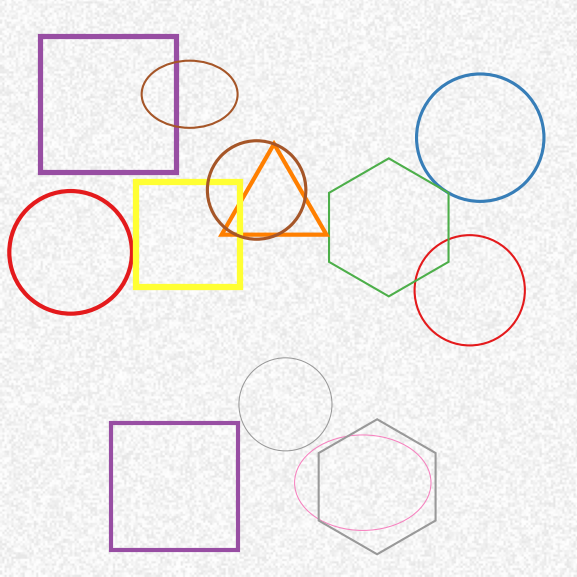[{"shape": "circle", "thickness": 1, "radius": 0.48, "center": [0.813, 0.496]}, {"shape": "circle", "thickness": 2, "radius": 0.53, "center": [0.122, 0.562]}, {"shape": "circle", "thickness": 1.5, "radius": 0.55, "center": [0.832, 0.761]}, {"shape": "hexagon", "thickness": 1, "radius": 0.6, "center": [0.673, 0.605]}, {"shape": "square", "thickness": 2, "radius": 0.55, "center": [0.302, 0.156]}, {"shape": "square", "thickness": 2.5, "radius": 0.59, "center": [0.187, 0.82]}, {"shape": "triangle", "thickness": 2, "radius": 0.52, "center": [0.475, 0.645]}, {"shape": "square", "thickness": 3, "radius": 0.45, "center": [0.326, 0.593]}, {"shape": "oval", "thickness": 1, "radius": 0.42, "center": [0.328, 0.836]}, {"shape": "circle", "thickness": 1.5, "radius": 0.43, "center": [0.444, 0.67]}, {"shape": "oval", "thickness": 0.5, "radius": 0.59, "center": [0.628, 0.163]}, {"shape": "hexagon", "thickness": 1, "radius": 0.58, "center": [0.653, 0.156]}, {"shape": "circle", "thickness": 0.5, "radius": 0.4, "center": [0.494, 0.299]}]